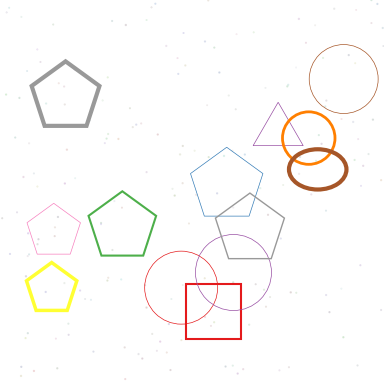[{"shape": "circle", "thickness": 0.5, "radius": 0.47, "center": [0.471, 0.253]}, {"shape": "square", "thickness": 1.5, "radius": 0.36, "center": [0.554, 0.19]}, {"shape": "pentagon", "thickness": 0.5, "radius": 0.49, "center": [0.589, 0.519]}, {"shape": "pentagon", "thickness": 1.5, "radius": 0.46, "center": [0.318, 0.411]}, {"shape": "triangle", "thickness": 0.5, "radius": 0.38, "center": [0.722, 0.659]}, {"shape": "circle", "thickness": 0.5, "radius": 0.49, "center": [0.606, 0.292]}, {"shape": "circle", "thickness": 2, "radius": 0.34, "center": [0.802, 0.641]}, {"shape": "pentagon", "thickness": 2.5, "radius": 0.34, "center": [0.134, 0.249]}, {"shape": "circle", "thickness": 0.5, "radius": 0.45, "center": [0.893, 0.795]}, {"shape": "oval", "thickness": 3, "radius": 0.37, "center": [0.825, 0.56]}, {"shape": "pentagon", "thickness": 0.5, "radius": 0.36, "center": [0.14, 0.399]}, {"shape": "pentagon", "thickness": 3, "radius": 0.46, "center": [0.17, 0.748]}, {"shape": "pentagon", "thickness": 1, "radius": 0.47, "center": [0.649, 0.404]}]